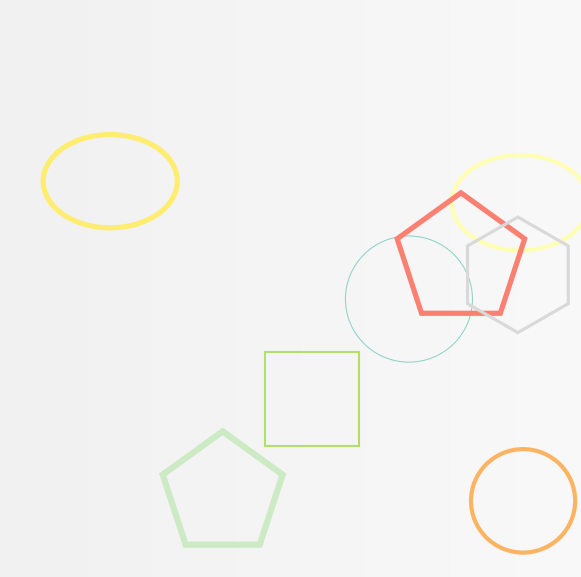[{"shape": "circle", "thickness": 0.5, "radius": 0.55, "center": [0.704, 0.481]}, {"shape": "oval", "thickness": 2, "radius": 0.59, "center": [0.895, 0.648]}, {"shape": "pentagon", "thickness": 2.5, "radius": 0.58, "center": [0.793, 0.55]}, {"shape": "circle", "thickness": 2, "radius": 0.45, "center": [0.9, 0.132]}, {"shape": "square", "thickness": 1, "radius": 0.41, "center": [0.537, 0.308]}, {"shape": "hexagon", "thickness": 1.5, "radius": 0.5, "center": [0.891, 0.523]}, {"shape": "pentagon", "thickness": 3, "radius": 0.54, "center": [0.383, 0.144]}, {"shape": "oval", "thickness": 2.5, "radius": 0.58, "center": [0.19, 0.685]}]